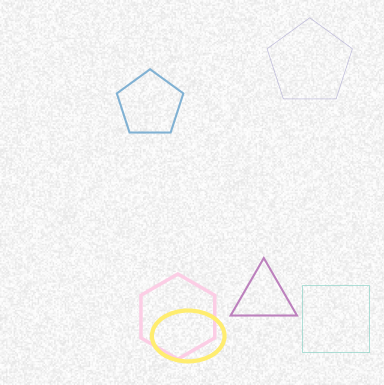[{"shape": "square", "thickness": 0.5, "radius": 0.43, "center": [0.871, 0.172]}, {"shape": "pentagon", "thickness": 0.5, "radius": 0.58, "center": [0.805, 0.837]}, {"shape": "pentagon", "thickness": 1.5, "radius": 0.45, "center": [0.39, 0.729]}, {"shape": "hexagon", "thickness": 2.5, "radius": 0.55, "center": [0.462, 0.178]}, {"shape": "triangle", "thickness": 1.5, "radius": 0.5, "center": [0.685, 0.23]}, {"shape": "oval", "thickness": 3, "radius": 0.47, "center": [0.489, 0.127]}]